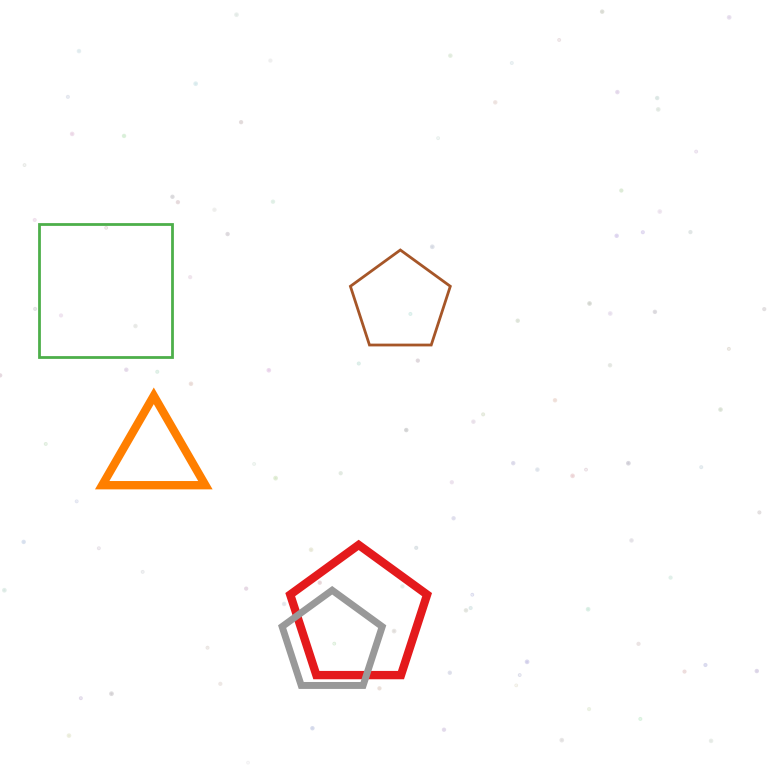[{"shape": "pentagon", "thickness": 3, "radius": 0.47, "center": [0.466, 0.199]}, {"shape": "square", "thickness": 1, "radius": 0.43, "center": [0.137, 0.623]}, {"shape": "triangle", "thickness": 3, "radius": 0.39, "center": [0.2, 0.409]}, {"shape": "pentagon", "thickness": 1, "radius": 0.34, "center": [0.52, 0.607]}, {"shape": "pentagon", "thickness": 2.5, "radius": 0.34, "center": [0.431, 0.165]}]